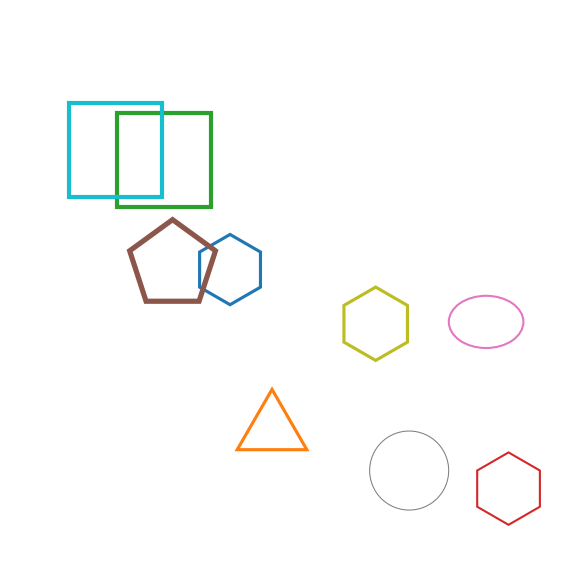[{"shape": "hexagon", "thickness": 1.5, "radius": 0.3, "center": [0.398, 0.532]}, {"shape": "triangle", "thickness": 1.5, "radius": 0.35, "center": [0.471, 0.255]}, {"shape": "square", "thickness": 2, "radius": 0.41, "center": [0.285, 0.722]}, {"shape": "hexagon", "thickness": 1, "radius": 0.31, "center": [0.881, 0.153]}, {"shape": "pentagon", "thickness": 2.5, "radius": 0.39, "center": [0.299, 0.541]}, {"shape": "oval", "thickness": 1, "radius": 0.32, "center": [0.842, 0.442]}, {"shape": "circle", "thickness": 0.5, "radius": 0.34, "center": [0.709, 0.184]}, {"shape": "hexagon", "thickness": 1.5, "radius": 0.32, "center": [0.651, 0.438]}, {"shape": "square", "thickness": 2, "radius": 0.4, "center": [0.2, 0.739]}]